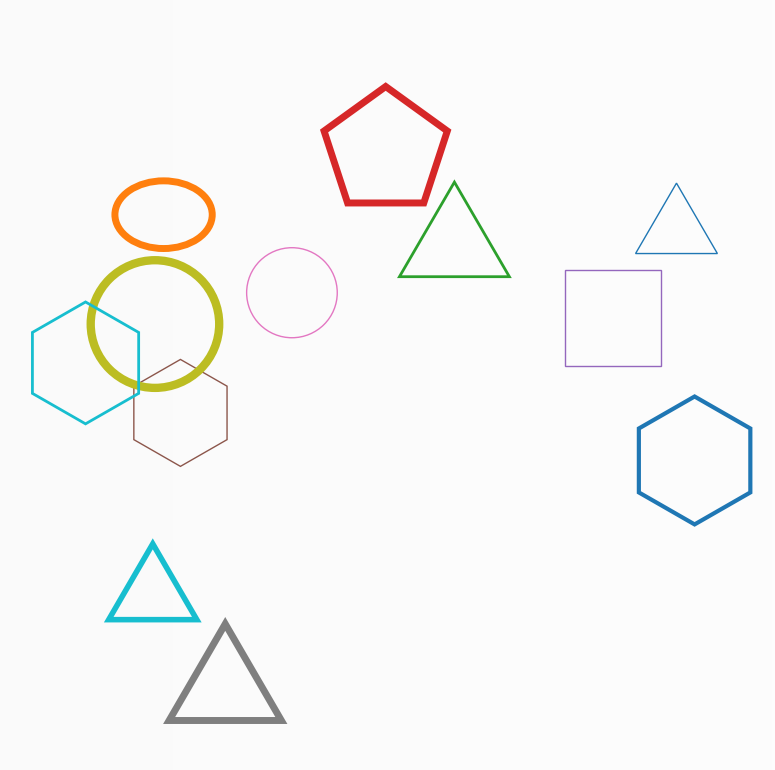[{"shape": "triangle", "thickness": 0.5, "radius": 0.3, "center": [0.873, 0.701]}, {"shape": "hexagon", "thickness": 1.5, "radius": 0.42, "center": [0.896, 0.402]}, {"shape": "oval", "thickness": 2.5, "radius": 0.31, "center": [0.211, 0.721]}, {"shape": "triangle", "thickness": 1, "radius": 0.41, "center": [0.586, 0.682]}, {"shape": "pentagon", "thickness": 2.5, "radius": 0.42, "center": [0.498, 0.804]}, {"shape": "square", "thickness": 0.5, "radius": 0.31, "center": [0.791, 0.587]}, {"shape": "hexagon", "thickness": 0.5, "radius": 0.35, "center": [0.233, 0.464]}, {"shape": "circle", "thickness": 0.5, "radius": 0.29, "center": [0.377, 0.62]}, {"shape": "triangle", "thickness": 2.5, "radius": 0.42, "center": [0.291, 0.106]}, {"shape": "circle", "thickness": 3, "radius": 0.41, "center": [0.2, 0.579]}, {"shape": "triangle", "thickness": 2, "radius": 0.33, "center": [0.197, 0.228]}, {"shape": "hexagon", "thickness": 1, "radius": 0.4, "center": [0.11, 0.529]}]